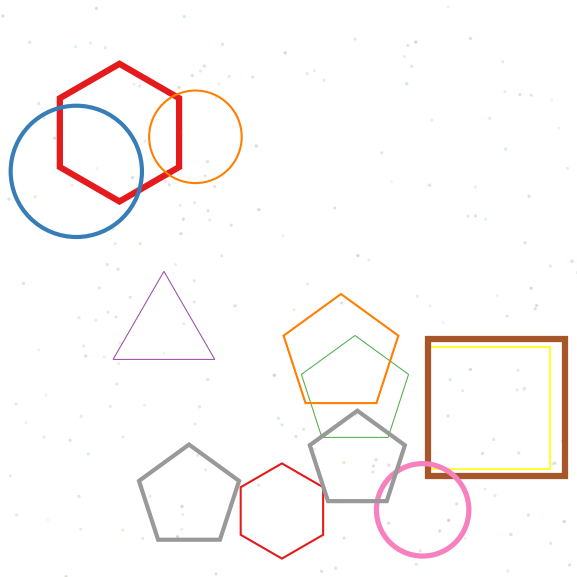[{"shape": "hexagon", "thickness": 1, "radius": 0.41, "center": [0.488, 0.114]}, {"shape": "hexagon", "thickness": 3, "radius": 0.6, "center": [0.207, 0.769]}, {"shape": "circle", "thickness": 2, "radius": 0.57, "center": [0.132, 0.702]}, {"shape": "pentagon", "thickness": 0.5, "radius": 0.49, "center": [0.615, 0.321]}, {"shape": "triangle", "thickness": 0.5, "radius": 0.51, "center": [0.284, 0.428]}, {"shape": "pentagon", "thickness": 1, "radius": 0.52, "center": [0.59, 0.386]}, {"shape": "circle", "thickness": 1, "radius": 0.4, "center": [0.338, 0.762]}, {"shape": "square", "thickness": 1, "radius": 0.53, "center": [0.846, 0.292]}, {"shape": "square", "thickness": 3, "radius": 0.59, "center": [0.86, 0.294]}, {"shape": "circle", "thickness": 2.5, "radius": 0.4, "center": [0.732, 0.116]}, {"shape": "pentagon", "thickness": 2, "radius": 0.46, "center": [0.327, 0.138]}, {"shape": "pentagon", "thickness": 2, "radius": 0.43, "center": [0.619, 0.201]}]